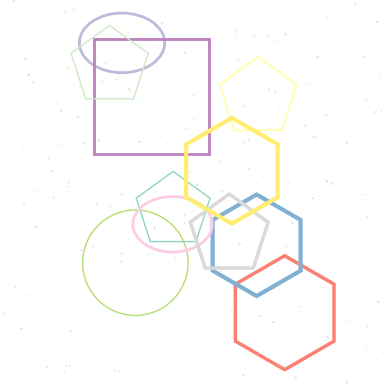[{"shape": "pentagon", "thickness": 1, "radius": 0.5, "center": [0.45, 0.454]}, {"shape": "pentagon", "thickness": 1.5, "radius": 0.53, "center": [0.671, 0.747]}, {"shape": "oval", "thickness": 2, "radius": 0.55, "center": [0.317, 0.889]}, {"shape": "hexagon", "thickness": 2.5, "radius": 0.74, "center": [0.739, 0.188]}, {"shape": "hexagon", "thickness": 3, "radius": 0.66, "center": [0.667, 0.363]}, {"shape": "circle", "thickness": 1, "radius": 0.68, "center": [0.352, 0.318]}, {"shape": "oval", "thickness": 2, "radius": 0.52, "center": [0.448, 0.417]}, {"shape": "pentagon", "thickness": 2.5, "radius": 0.53, "center": [0.595, 0.39]}, {"shape": "square", "thickness": 2, "radius": 0.75, "center": [0.393, 0.749]}, {"shape": "pentagon", "thickness": 1, "radius": 0.53, "center": [0.285, 0.829]}, {"shape": "hexagon", "thickness": 3, "radius": 0.69, "center": [0.602, 0.556]}]